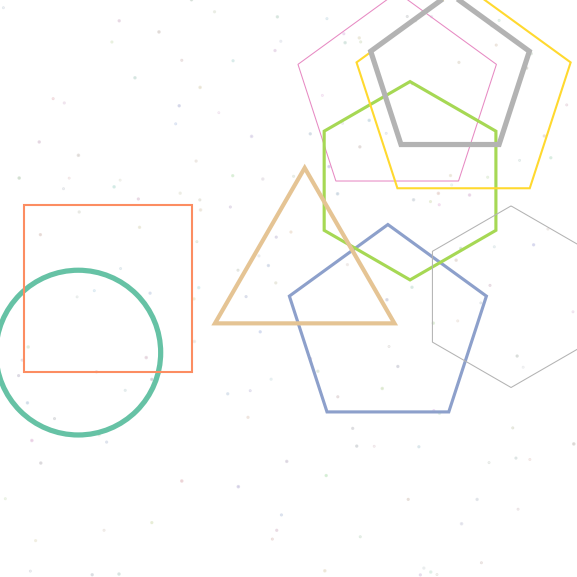[{"shape": "circle", "thickness": 2.5, "radius": 0.71, "center": [0.136, 0.389]}, {"shape": "square", "thickness": 1, "radius": 0.73, "center": [0.187, 0.5]}, {"shape": "pentagon", "thickness": 1.5, "radius": 0.9, "center": [0.672, 0.431]}, {"shape": "pentagon", "thickness": 0.5, "radius": 0.9, "center": [0.688, 0.832]}, {"shape": "hexagon", "thickness": 1.5, "radius": 0.86, "center": [0.71, 0.686]}, {"shape": "pentagon", "thickness": 1, "radius": 0.97, "center": [0.803, 0.831]}, {"shape": "triangle", "thickness": 2, "radius": 0.9, "center": [0.528, 0.529]}, {"shape": "pentagon", "thickness": 2.5, "radius": 0.72, "center": [0.779, 0.866]}, {"shape": "hexagon", "thickness": 0.5, "radius": 0.79, "center": [0.885, 0.485]}]